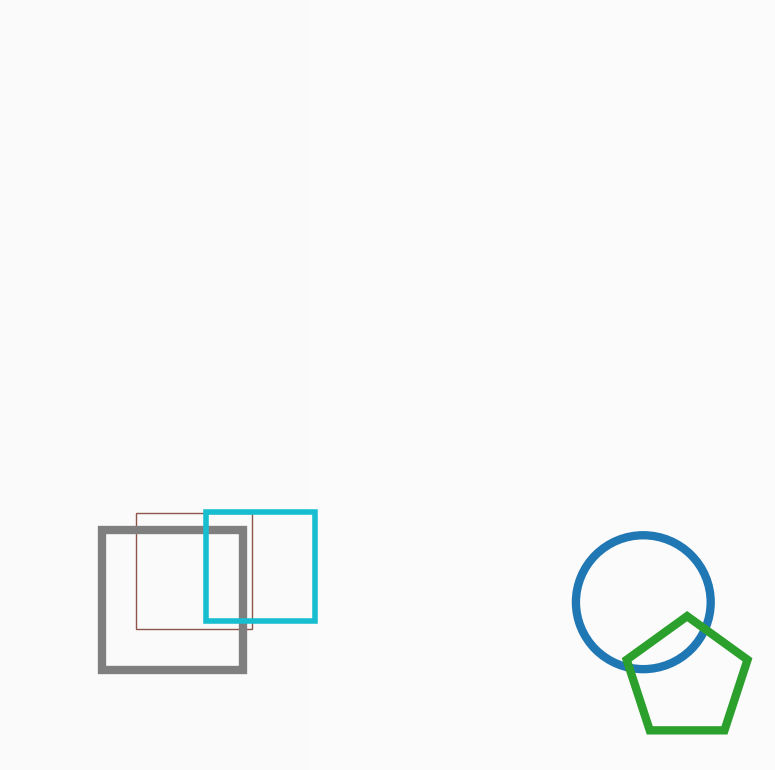[{"shape": "circle", "thickness": 3, "radius": 0.43, "center": [0.83, 0.218]}, {"shape": "pentagon", "thickness": 3, "radius": 0.41, "center": [0.887, 0.118]}, {"shape": "square", "thickness": 0.5, "radius": 0.38, "center": [0.25, 0.258]}, {"shape": "square", "thickness": 3, "radius": 0.45, "center": [0.223, 0.221]}, {"shape": "square", "thickness": 2, "radius": 0.35, "center": [0.336, 0.264]}]